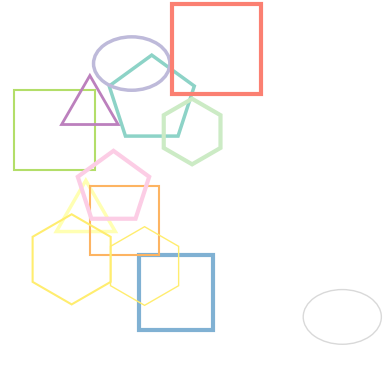[{"shape": "pentagon", "thickness": 2.5, "radius": 0.58, "center": [0.394, 0.741]}, {"shape": "triangle", "thickness": 2.5, "radius": 0.44, "center": [0.223, 0.443]}, {"shape": "oval", "thickness": 2.5, "radius": 0.5, "center": [0.342, 0.835]}, {"shape": "square", "thickness": 3, "radius": 0.58, "center": [0.562, 0.873]}, {"shape": "square", "thickness": 3, "radius": 0.49, "center": [0.457, 0.24]}, {"shape": "square", "thickness": 1.5, "radius": 0.45, "center": [0.322, 0.427]}, {"shape": "square", "thickness": 1.5, "radius": 0.52, "center": [0.142, 0.663]}, {"shape": "pentagon", "thickness": 3, "radius": 0.49, "center": [0.295, 0.511]}, {"shape": "oval", "thickness": 1, "radius": 0.51, "center": [0.889, 0.177]}, {"shape": "triangle", "thickness": 2, "radius": 0.42, "center": [0.233, 0.719]}, {"shape": "hexagon", "thickness": 3, "radius": 0.43, "center": [0.499, 0.658]}, {"shape": "hexagon", "thickness": 1.5, "radius": 0.59, "center": [0.186, 0.326]}, {"shape": "hexagon", "thickness": 1, "radius": 0.51, "center": [0.376, 0.309]}]